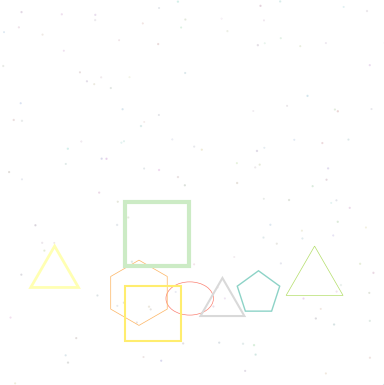[{"shape": "pentagon", "thickness": 1, "radius": 0.29, "center": [0.671, 0.239]}, {"shape": "triangle", "thickness": 2, "radius": 0.36, "center": [0.142, 0.289]}, {"shape": "oval", "thickness": 0.5, "radius": 0.31, "center": [0.493, 0.225]}, {"shape": "hexagon", "thickness": 0.5, "radius": 0.42, "center": [0.361, 0.24]}, {"shape": "triangle", "thickness": 0.5, "radius": 0.43, "center": [0.817, 0.275]}, {"shape": "triangle", "thickness": 1.5, "radius": 0.33, "center": [0.578, 0.212]}, {"shape": "square", "thickness": 3, "radius": 0.41, "center": [0.408, 0.392]}, {"shape": "square", "thickness": 1.5, "radius": 0.36, "center": [0.397, 0.186]}]